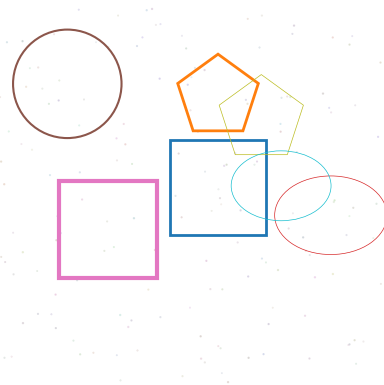[{"shape": "square", "thickness": 2, "radius": 0.62, "center": [0.566, 0.512]}, {"shape": "pentagon", "thickness": 2, "radius": 0.55, "center": [0.566, 0.749]}, {"shape": "oval", "thickness": 0.5, "radius": 0.73, "center": [0.859, 0.441]}, {"shape": "circle", "thickness": 1.5, "radius": 0.7, "center": [0.175, 0.782]}, {"shape": "square", "thickness": 3, "radius": 0.63, "center": [0.281, 0.403]}, {"shape": "pentagon", "thickness": 0.5, "radius": 0.58, "center": [0.679, 0.691]}, {"shape": "oval", "thickness": 0.5, "radius": 0.65, "center": [0.73, 0.517]}]